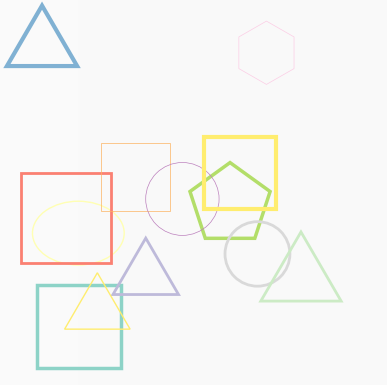[{"shape": "square", "thickness": 2.5, "radius": 0.54, "center": [0.204, 0.153]}, {"shape": "oval", "thickness": 1, "radius": 0.59, "center": [0.202, 0.394]}, {"shape": "triangle", "thickness": 2, "radius": 0.49, "center": [0.376, 0.284]}, {"shape": "square", "thickness": 2, "radius": 0.58, "center": [0.17, 0.433]}, {"shape": "triangle", "thickness": 3, "radius": 0.52, "center": [0.108, 0.881]}, {"shape": "square", "thickness": 0.5, "radius": 0.44, "center": [0.35, 0.54]}, {"shape": "pentagon", "thickness": 2.5, "radius": 0.54, "center": [0.594, 0.469]}, {"shape": "hexagon", "thickness": 0.5, "radius": 0.41, "center": [0.688, 0.863]}, {"shape": "circle", "thickness": 2, "radius": 0.42, "center": [0.664, 0.34]}, {"shape": "circle", "thickness": 0.5, "radius": 0.47, "center": [0.471, 0.483]}, {"shape": "triangle", "thickness": 2, "radius": 0.6, "center": [0.777, 0.278]}, {"shape": "triangle", "thickness": 1, "radius": 0.49, "center": [0.251, 0.194]}, {"shape": "square", "thickness": 3, "radius": 0.47, "center": [0.62, 0.551]}]